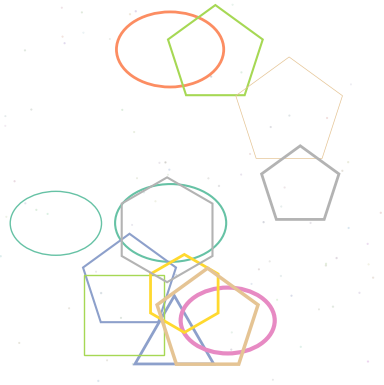[{"shape": "oval", "thickness": 1.5, "radius": 0.72, "center": [0.443, 0.421]}, {"shape": "oval", "thickness": 1, "radius": 0.59, "center": [0.145, 0.42]}, {"shape": "oval", "thickness": 2, "radius": 0.7, "center": [0.442, 0.872]}, {"shape": "triangle", "thickness": 2, "radius": 0.59, "center": [0.453, 0.114]}, {"shape": "pentagon", "thickness": 1.5, "radius": 0.63, "center": [0.336, 0.266]}, {"shape": "oval", "thickness": 3, "radius": 0.61, "center": [0.591, 0.167]}, {"shape": "pentagon", "thickness": 1.5, "radius": 0.65, "center": [0.559, 0.857]}, {"shape": "square", "thickness": 1, "radius": 0.52, "center": [0.323, 0.183]}, {"shape": "hexagon", "thickness": 2, "radius": 0.51, "center": [0.479, 0.238]}, {"shape": "pentagon", "thickness": 2.5, "radius": 0.69, "center": [0.539, 0.166]}, {"shape": "pentagon", "thickness": 0.5, "radius": 0.73, "center": [0.751, 0.706]}, {"shape": "pentagon", "thickness": 2, "radius": 0.53, "center": [0.78, 0.516]}, {"shape": "hexagon", "thickness": 1.5, "radius": 0.68, "center": [0.434, 0.403]}]